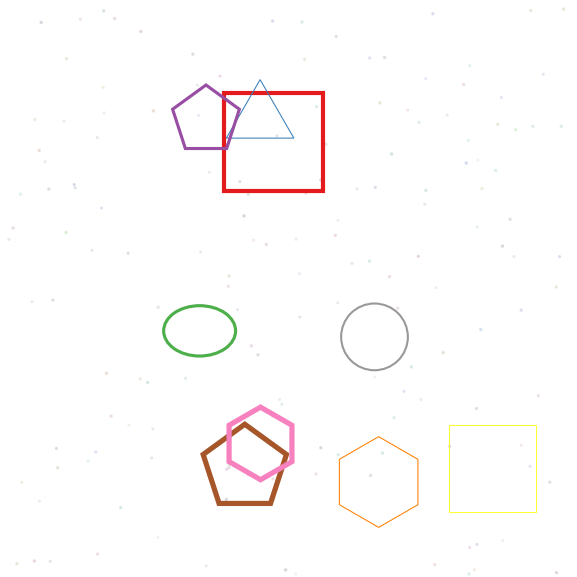[{"shape": "square", "thickness": 2, "radius": 0.43, "center": [0.474, 0.753]}, {"shape": "triangle", "thickness": 0.5, "radius": 0.34, "center": [0.45, 0.794]}, {"shape": "oval", "thickness": 1.5, "radius": 0.31, "center": [0.346, 0.426]}, {"shape": "pentagon", "thickness": 1.5, "radius": 0.3, "center": [0.357, 0.791]}, {"shape": "hexagon", "thickness": 0.5, "radius": 0.39, "center": [0.656, 0.164]}, {"shape": "square", "thickness": 0.5, "radius": 0.38, "center": [0.853, 0.188]}, {"shape": "pentagon", "thickness": 2.5, "radius": 0.38, "center": [0.424, 0.189]}, {"shape": "hexagon", "thickness": 2.5, "radius": 0.31, "center": [0.451, 0.231]}, {"shape": "circle", "thickness": 1, "radius": 0.29, "center": [0.648, 0.416]}]